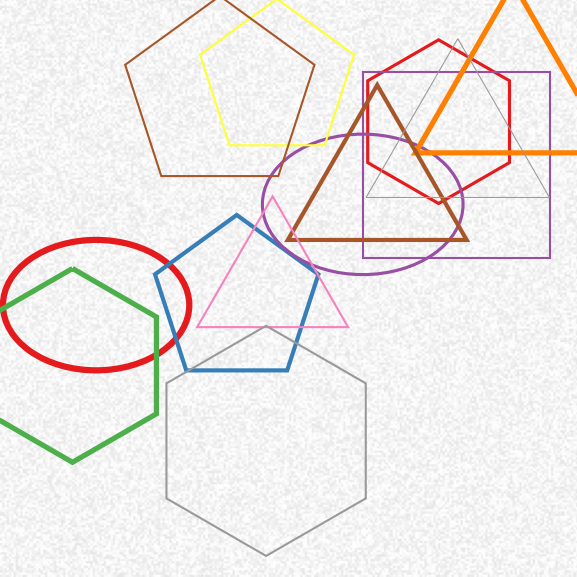[{"shape": "oval", "thickness": 3, "radius": 0.81, "center": [0.166, 0.471]}, {"shape": "hexagon", "thickness": 1.5, "radius": 0.71, "center": [0.759, 0.788]}, {"shape": "pentagon", "thickness": 2, "radius": 0.74, "center": [0.41, 0.478]}, {"shape": "hexagon", "thickness": 2.5, "radius": 0.84, "center": [0.126, 0.366]}, {"shape": "square", "thickness": 1, "radius": 0.81, "center": [0.791, 0.714]}, {"shape": "oval", "thickness": 1.5, "radius": 0.87, "center": [0.628, 0.645]}, {"shape": "triangle", "thickness": 2.5, "radius": 0.98, "center": [0.889, 0.832]}, {"shape": "pentagon", "thickness": 1, "radius": 0.7, "center": [0.48, 0.861]}, {"shape": "pentagon", "thickness": 1, "radius": 0.86, "center": [0.381, 0.834]}, {"shape": "triangle", "thickness": 2, "radius": 0.89, "center": [0.653, 0.673]}, {"shape": "triangle", "thickness": 1, "radius": 0.75, "center": [0.472, 0.508]}, {"shape": "triangle", "thickness": 0.5, "radius": 0.92, "center": [0.793, 0.749]}, {"shape": "hexagon", "thickness": 1, "radius": 1.0, "center": [0.461, 0.236]}]